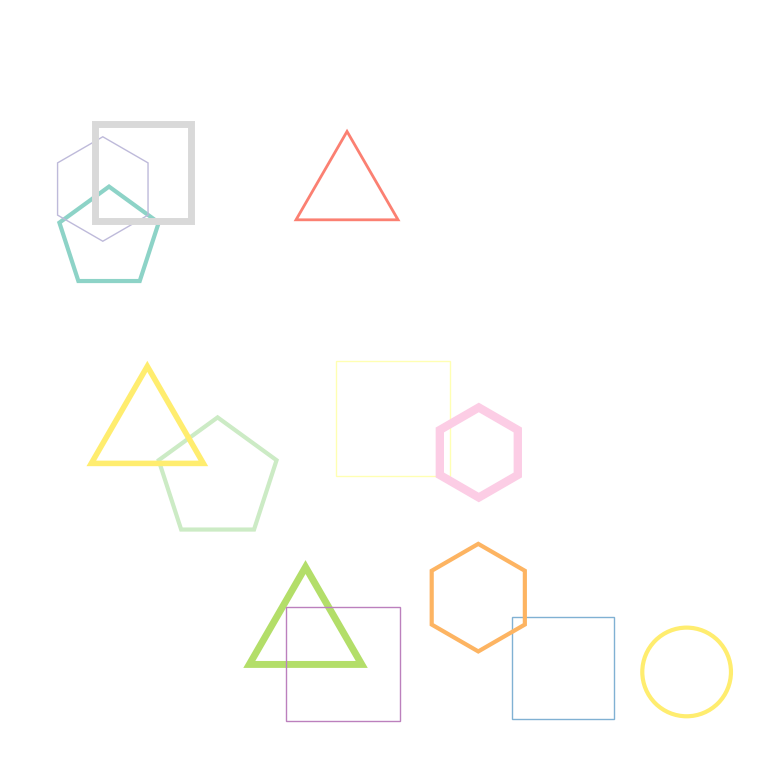[{"shape": "pentagon", "thickness": 1.5, "radius": 0.34, "center": [0.142, 0.69]}, {"shape": "square", "thickness": 0.5, "radius": 0.37, "center": [0.51, 0.457]}, {"shape": "hexagon", "thickness": 0.5, "radius": 0.34, "center": [0.134, 0.755]}, {"shape": "triangle", "thickness": 1, "radius": 0.38, "center": [0.451, 0.753]}, {"shape": "square", "thickness": 0.5, "radius": 0.33, "center": [0.731, 0.133]}, {"shape": "hexagon", "thickness": 1.5, "radius": 0.35, "center": [0.621, 0.224]}, {"shape": "triangle", "thickness": 2.5, "radius": 0.42, "center": [0.397, 0.179]}, {"shape": "hexagon", "thickness": 3, "radius": 0.29, "center": [0.622, 0.412]}, {"shape": "square", "thickness": 2.5, "radius": 0.31, "center": [0.186, 0.776]}, {"shape": "square", "thickness": 0.5, "radius": 0.37, "center": [0.445, 0.137]}, {"shape": "pentagon", "thickness": 1.5, "radius": 0.4, "center": [0.283, 0.377]}, {"shape": "triangle", "thickness": 2, "radius": 0.42, "center": [0.191, 0.44]}, {"shape": "circle", "thickness": 1.5, "radius": 0.29, "center": [0.892, 0.127]}]